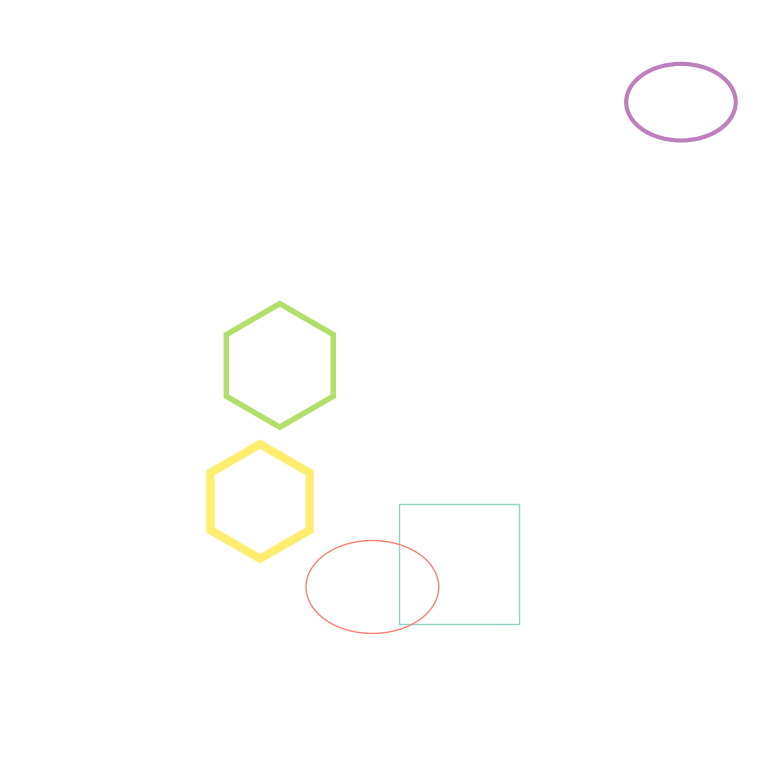[{"shape": "square", "thickness": 0.5, "radius": 0.39, "center": [0.597, 0.268]}, {"shape": "oval", "thickness": 0.5, "radius": 0.43, "center": [0.484, 0.238]}, {"shape": "hexagon", "thickness": 2, "radius": 0.4, "center": [0.363, 0.525]}, {"shape": "oval", "thickness": 1.5, "radius": 0.36, "center": [0.884, 0.867]}, {"shape": "hexagon", "thickness": 3, "radius": 0.37, "center": [0.338, 0.349]}]